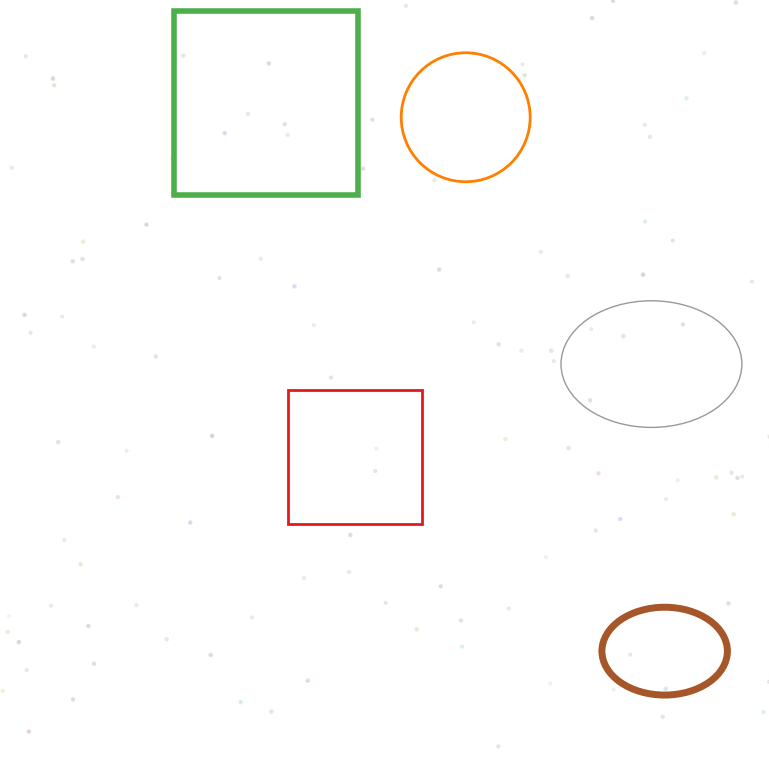[{"shape": "square", "thickness": 1, "radius": 0.43, "center": [0.461, 0.406]}, {"shape": "square", "thickness": 2, "radius": 0.6, "center": [0.345, 0.867]}, {"shape": "circle", "thickness": 1, "radius": 0.42, "center": [0.605, 0.848]}, {"shape": "oval", "thickness": 2.5, "radius": 0.41, "center": [0.863, 0.154]}, {"shape": "oval", "thickness": 0.5, "radius": 0.59, "center": [0.846, 0.527]}]